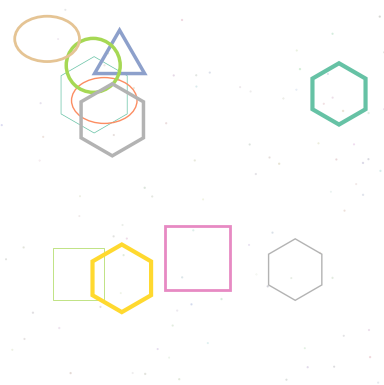[{"shape": "hexagon", "thickness": 3, "radius": 0.4, "center": [0.881, 0.756]}, {"shape": "hexagon", "thickness": 0.5, "radius": 0.5, "center": [0.244, 0.754]}, {"shape": "oval", "thickness": 1, "radius": 0.43, "center": [0.271, 0.739]}, {"shape": "triangle", "thickness": 2.5, "radius": 0.38, "center": [0.311, 0.847]}, {"shape": "square", "thickness": 2, "radius": 0.42, "center": [0.512, 0.33]}, {"shape": "square", "thickness": 0.5, "radius": 0.33, "center": [0.204, 0.288]}, {"shape": "circle", "thickness": 2.5, "radius": 0.35, "center": [0.242, 0.83]}, {"shape": "hexagon", "thickness": 3, "radius": 0.44, "center": [0.316, 0.277]}, {"shape": "oval", "thickness": 2, "radius": 0.42, "center": [0.122, 0.899]}, {"shape": "hexagon", "thickness": 1, "radius": 0.4, "center": [0.767, 0.3]}, {"shape": "hexagon", "thickness": 2.5, "radius": 0.47, "center": [0.292, 0.689]}]